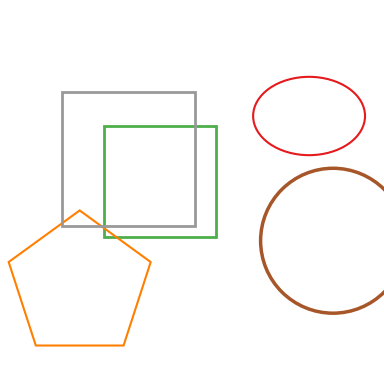[{"shape": "oval", "thickness": 1.5, "radius": 0.73, "center": [0.803, 0.699]}, {"shape": "square", "thickness": 2, "radius": 0.72, "center": [0.415, 0.528]}, {"shape": "pentagon", "thickness": 1.5, "radius": 0.97, "center": [0.207, 0.259]}, {"shape": "circle", "thickness": 2.5, "radius": 0.94, "center": [0.865, 0.375]}, {"shape": "square", "thickness": 2, "radius": 0.87, "center": [0.334, 0.587]}]